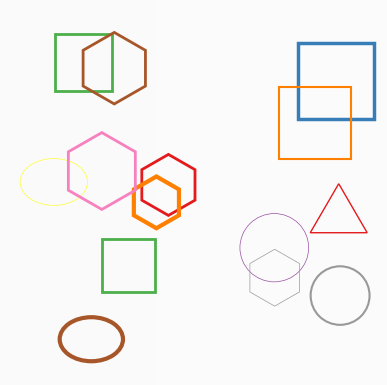[{"shape": "triangle", "thickness": 1, "radius": 0.42, "center": [0.874, 0.438]}, {"shape": "hexagon", "thickness": 2, "radius": 0.4, "center": [0.435, 0.52]}, {"shape": "square", "thickness": 2.5, "radius": 0.49, "center": [0.868, 0.79]}, {"shape": "square", "thickness": 2, "radius": 0.37, "center": [0.216, 0.837]}, {"shape": "square", "thickness": 2, "radius": 0.34, "center": [0.332, 0.311]}, {"shape": "circle", "thickness": 0.5, "radius": 0.44, "center": [0.708, 0.357]}, {"shape": "hexagon", "thickness": 3, "radius": 0.34, "center": [0.404, 0.474]}, {"shape": "square", "thickness": 1.5, "radius": 0.47, "center": [0.813, 0.681]}, {"shape": "oval", "thickness": 0.5, "radius": 0.43, "center": [0.139, 0.527]}, {"shape": "oval", "thickness": 3, "radius": 0.41, "center": [0.236, 0.119]}, {"shape": "hexagon", "thickness": 2, "radius": 0.46, "center": [0.295, 0.823]}, {"shape": "hexagon", "thickness": 2, "radius": 0.5, "center": [0.263, 0.556]}, {"shape": "circle", "thickness": 1.5, "radius": 0.38, "center": [0.878, 0.232]}, {"shape": "hexagon", "thickness": 0.5, "radius": 0.37, "center": [0.709, 0.279]}]